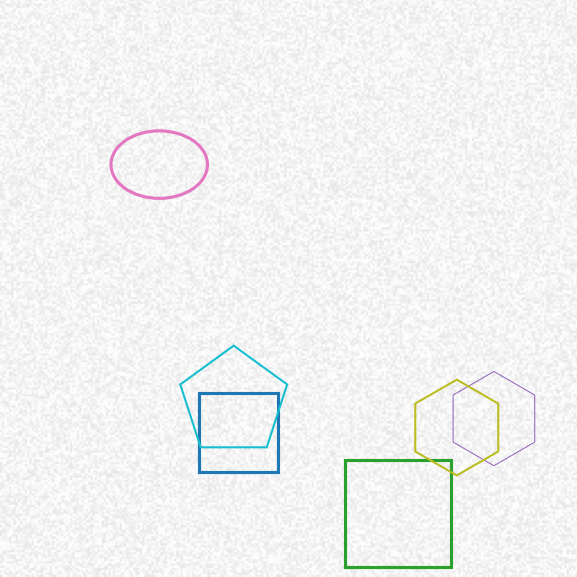[{"shape": "square", "thickness": 1.5, "radius": 0.34, "center": [0.413, 0.25]}, {"shape": "square", "thickness": 1.5, "radius": 0.46, "center": [0.689, 0.11]}, {"shape": "hexagon", "thickness": 0.5, "radius": 0.41, "center": [0.855, 0.274]}, {"shape": "oval", "thickness": 1.5, "radius": 0.42, "center": [0.276, 0.714]}, {"shape": "hexagon", "thickness": 1, "radius": 0.41, "center": [0.791, 0.259]}, {"shape": "pentagon", "thickness": 1, "radius": 0.49, "center": [0.405, 0.303]}]